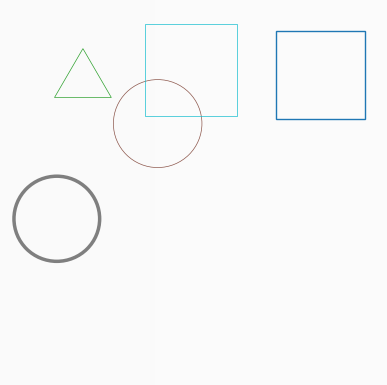[{"shape": "square", "thickness": 1, "radius": 0.57, "center": [0.827, 0.806]}, {"shape": "triangle", "thickness": 0.5, "radius": 0.42, "center": [0.214, 0.789]}, {"shape": "circle", "thickness": 0.5, "radius": 0.57, "center": [0.407, 0.679]}, {"shape": "circle", "thickness": 2.5, "radius": 0.55, "center": [0.147, 0.432]}, {"shape": "square", "thickness": 0.5, "radius": 0.6, "center": [0.492, 0.818]}]